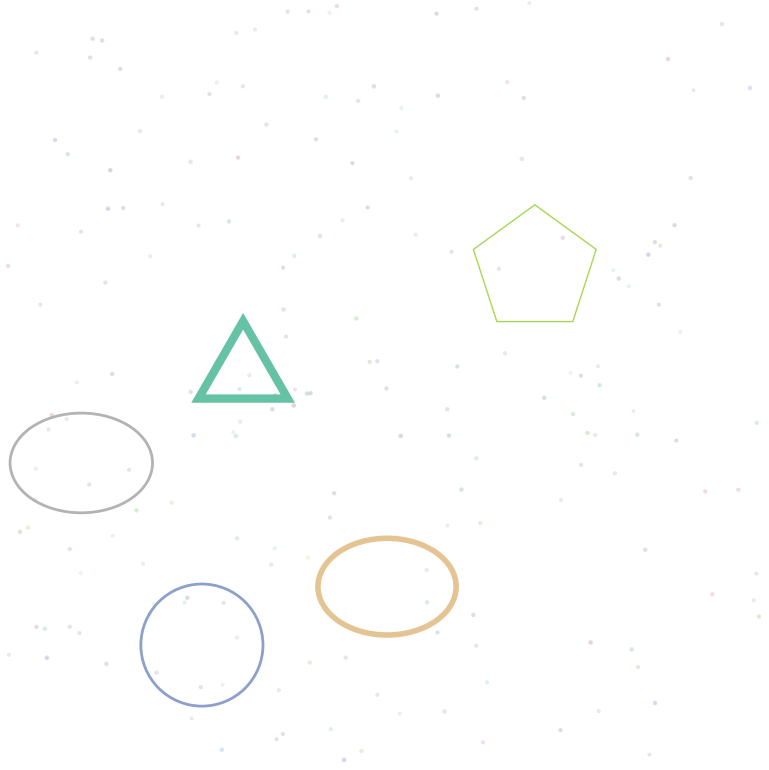[{"shape": "triangle", "thickness": 3, "radius": 0.33, "center": [0.316, 0.516]}, {"shape": "circle", "thickness": 1, "radius": 0.4, "center": [0.262, 0.162]}, {"shape": "pentagon", "thickness": 0.5, "radius": 0.42, "center": [0.695, 0.65]}, {"shape": "oval", "thickness": 2, "radius": 0.45, "center": [0.503, 0.238]}, {"shape": "oval", "thickness": 1, "radius": 0.46, "center": [0.106, 0.399]}]